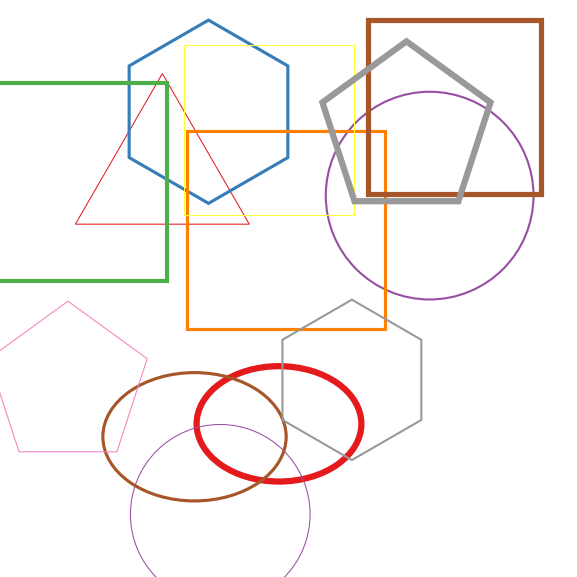[{"shape": "oval", "thickness": 3, "radius": 0.71, "center": [0.483, 0.265]}, {"shape": "triangle", "thickness": 0.5, "radius": 0.87, "center": [0.281, 0.698]}, {"shape": "hexagon", "thickness": 1.5, "radius": 0.79, "center": [0.361, 0.806]}, {"shape": "square", "thickness": 2, "radius": 0.86, "center": [0.118, 0.684]}, {"shape": "circle", "thickness": 0.5, "radius": 0.78, "center": [0.381, 0.109]}, {"shape": "circle", "thickness": 1, "radius": 0.9, "center": [0.744, 0.66]}, {"shape": "square", "thickness": 1.5, "radius": 0.86, "center": [0.495, 0.601]}, {"shape": "square", "thickness": 0.5, "radius": 0.74, "center": [0.466, 0.774]}, {"shape": "oval", "thickness": 1.5, "radius": 0.79, "center": [0.337, 0.243]}, {"shape": "square", "thickness": 2.5, "radius": 0.75, "center": [0.787, 0.814]}, {"shape": "pentagon", "thickness": 0.5, "radius": 0.72, "center": [0.118, 0.333]}, {"shape": "hexagon", "thickness": 1, "radius": 0.69, "center": [0.609, 0.341]}, {"shape": "pentagon", "thickness": 3, "radius": 0.77, "center": [0.704, 0.774]}]